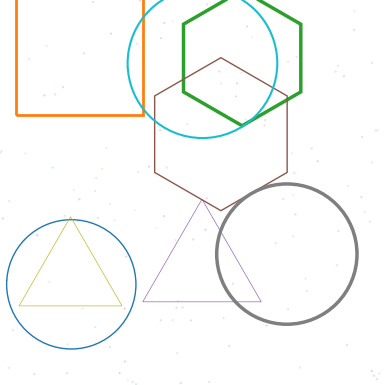[{"shape": "circle", "thickness": 1, "radius": 0.84, "center": [0.185, 0.261]}, {"shape": "square", "thickness": 2, "radius": 0.82, "center": [0.206, 0.865]}, {"shape": "hexagon", "thickness": 2.5, "radius": 0.88, "center": [0.629, 0.849]}, {"shape": "triangle", "thickness": 0.5, "radius": 0.89, "center": [0.525, 0.305]}, {"shape": "hexagon", "thickness": 1, "radius": 0.99, "center": [0.574, 0.651]}, {"shape": "circle", "thickness": 2.5, "radius": 0.91, "center": [0.745, 0.34]}, {"shape": "triangle", "thickness": 0.5, "radius": 0.77, "center": [0.183, 0.283]}, {"shape": "circle", "thickness": 1.5, "radius": 0.97, "center": [0.526, 0.836]}]